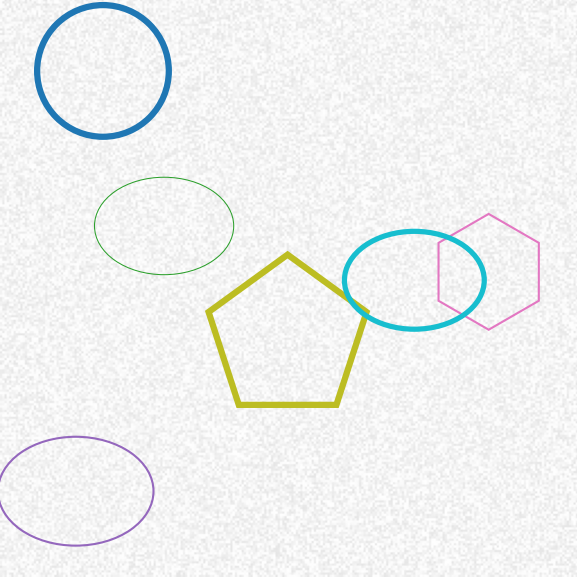[{"shape": "circle", "thickness": 3, "radius": 0.57, "center": [0.178, 0.876]}, {"shape": "oval", "thickness": 0.5, "radius": 0.6, "center": [0.284, 0.608]}, {"shape": "oval", "thickness": 1, "radius": 0.67, "center": [0.131, 0.149]}, {"shape": "hexagon", "thickness": 1, "radius": 0.5, "center": [0.846, 0.528]}, {"shape": "pentagon", "thickness": 3, "radius": 0.72, "center": [0.498, 0.414]}, {"shape": "oval", "thickness": 2.5, "radius": 0.61, "center": [0.717, 0.514]}]